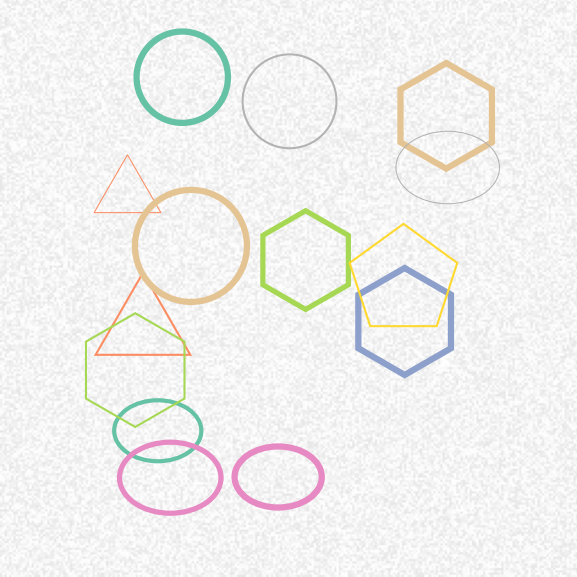[{"shape": "oval", "thickness": 2, "radius": 0.38, "center": [0.273, 0.253]}, {"shape": "circle", "thickness": 3, "radius": 0.4, "center": [0.316, 0.865]}, {"shape": "triangle", "thickness": 1, "radius": 0.47, "center": [0.248, 0.432]}, {"shape": "triangle", "thickness": 0.5, "radius": 0.33, "center": [0.221, 0.664]}, {"shape": "hexagon", "thickness": 3, "radius": 0.46, "center": [0.701, 0.442]}, {"shape": "oval", "thickness": 3, "radius": 0.38, "center": [0.482, 0.173]}, {"shape": "oval", "thickness": 2.5, "radius": 0.44, "center": [0.295, 0.172]}, {"shape": "hexagon", "thickness": 1, "radius": 0.49, "center": [0.234, 0.358]}, {"shape": "hexagon", "thickness": 2.5, "radius": 0.43, "center": [0.529, 0.549]}, {"shape": "pentagon", "thickness": 1, "radius": 0.49, "center": [0.699, 0.514]}, {"shape": "circle", "thickness": 3, "radius": 0.48, "center": [0.331, 0.573]}, {"shape": "hexagon", "thickness": 3, "radius": 0.46, "center": [0.773, 0.799]}, {"shape": "oval", "thickness": 0.5, "radius": 0.45, "center": [0.775, 0.709]}, {"shape": "circle", "thickness": 1, "radius": 0.41, "center": [0.501, 0.824]}]